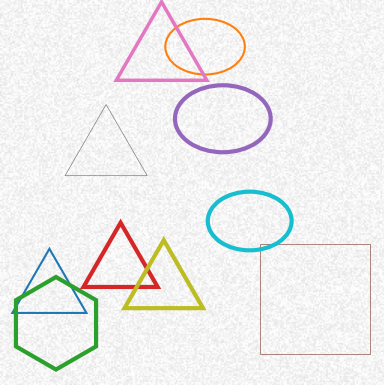[{"shape": "triangle", "thickness": 1.5, "radius": 0.56, "center": [0.128, 0.243]}, {"shape": "oval", "thickness": 1.5, "radius": 0.52, "center": [0.533, 0.879]}, {"shape": "hexagon", "thickness": 3, "radius": 0.6, "center": [0.145, 0.16]}, {"shape": "triangle", "thickness": 3, "radius": 0.56, "center": [0.313, 0.31]}, {"shape": "oval", "thickness": 3, "radius": 0.62, "center": [0.579, 0.692]}, {"shape": "square", "thickness": 0.5, "radius": 0.72, "center": [0.818, 0.224]}, {"shape": "triangle", "thickness": 2.5, "radius": 0.68, "center": [0.42, 0.859]}, {"shape": "triangle", "thickness": 0.5, "radius": 0.62, "center": [0.276, 0.605]}, {"shape": "triangle", "thickness": 3, "radius": 0.59, "center": [0.425, 0.258]}, {"shape": "oval", "thickness": 3, "radius": 0.54, "center": [0.649, 0.426]}]